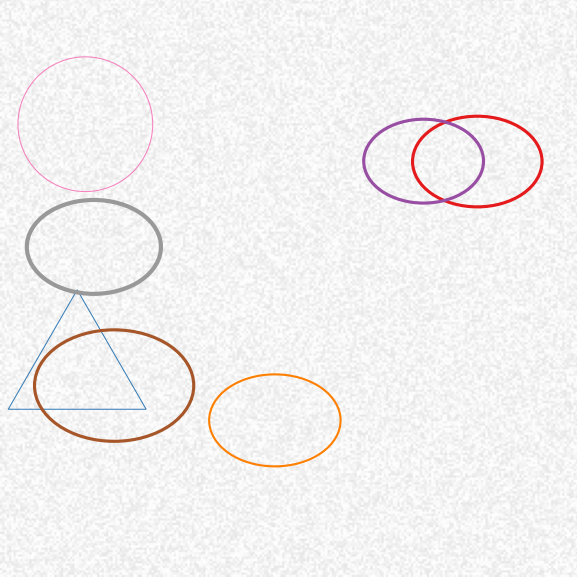[{"shape": "oval", "thickness": 1.5, "radius": 0.56, "center": [0.826, 0.719]}, {"shape": "triangle", "thickness": 0.5, "radius": 0.69, "center": [0.134, 0.359]}, {"shape": "oval", "thickness": 1.5, "radius": 0.52, "center": [0.734, 0.72]}, {"shape": "oval", "thickness": 1, "radius": 0.57, "center": [0.476, 0.271]}, {"shape": "oval", "thickness": 1.5, "radius": 0.69, "center": [0.198, 0.331]}, {"shape": "circle", "thickness": 0.5, "radius": 0.58, "center": [0.148, 0.784]}, {"shape": "oval", "thickness": 2, "radius": 0.58, "center": [0.163, 0.572]}]